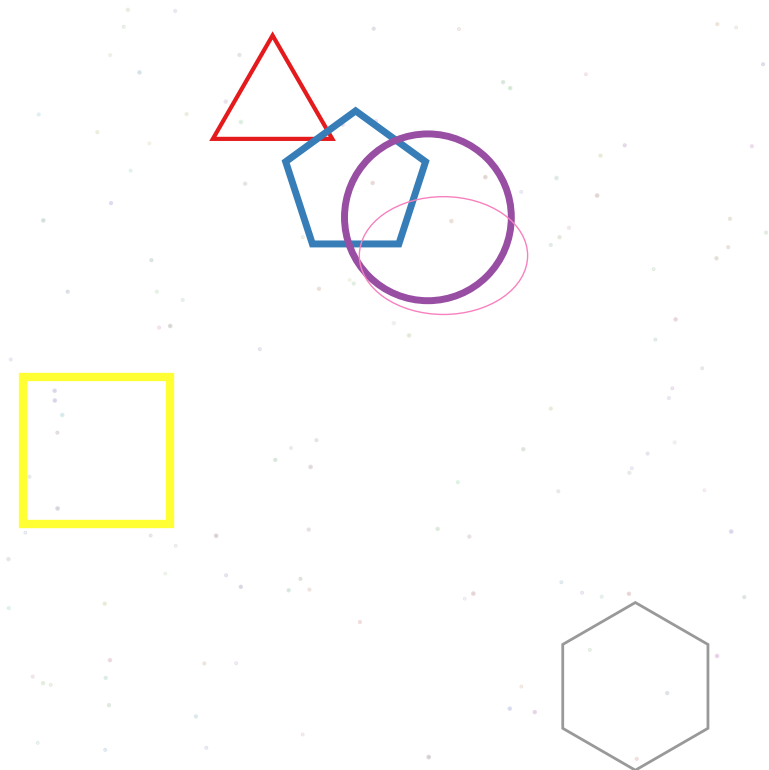[{"shape": "triangle", "thickness": 1.5, "radius": 0.45, "center": [0.354, 0.864]}, {"shape": "pentagon", "thickness": 2.5, "radius": 0.48, "center": [0.462, 0.76]}, {"shape": "circle", "thickness": 2.5, "radius": 0.54, "center": [0.556, 0.718]}, {"shape": "square", "thickness": 3, "radius": 0.48, "center": [0.126, 0.415]}, {"shape": "oval", "thickness": 0.5, "radius": 0.55, "center": [0.576, 0.668]}, {"shape": "hexagon", "thickness": 1, "radius": 0.54, "center": [0.825, 0.109]}]